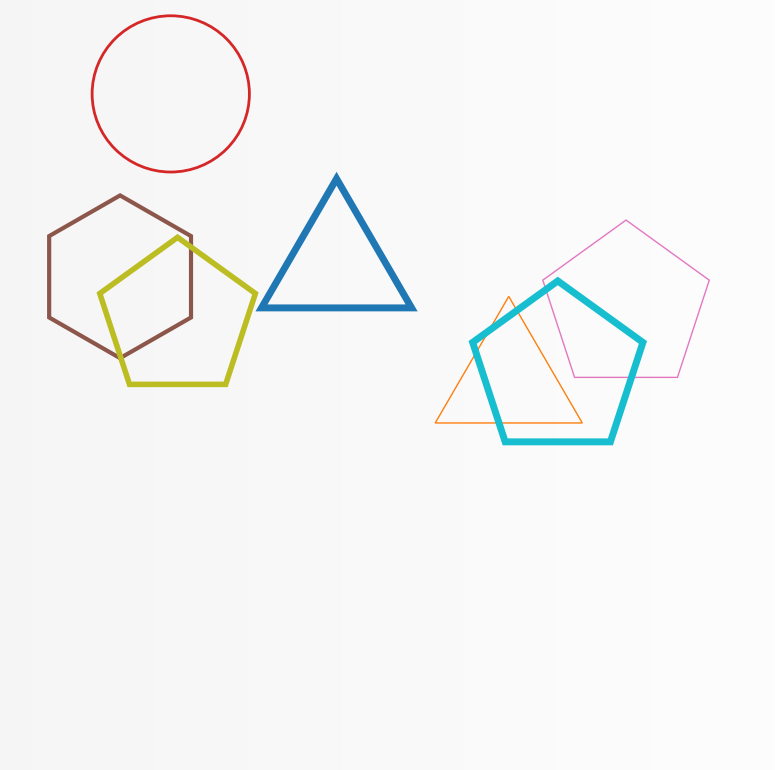[{"shape": "triangle", "thickness": 2.5, "radius": 0.56, "center": [0.434, 0.656]}, {"shape": "triangle", "thickness": 0.5, "radius": 0.55, "center": [0.656, 0.505]}, {"shape": "circle", "thickness": 1, "radius": 0.51, "center": [0.22, 0.878]}, {"shape": "hexagon", "thickness": 1.5, "radius": 0.53, "center": [0.155, 0.641]}, {"shape": "pentagon", "thickness": 0.5, "radius": 0.56, "center": [0.808, 0.601]}, {"shape": "pentagon", "thickness": 2, "radius": 0.53, "center": [0.229, 0.586]}, {"shape": "pentagon", "thickness": 2.5, "radius": 0.58, "center": [0.72, 0.52]}]